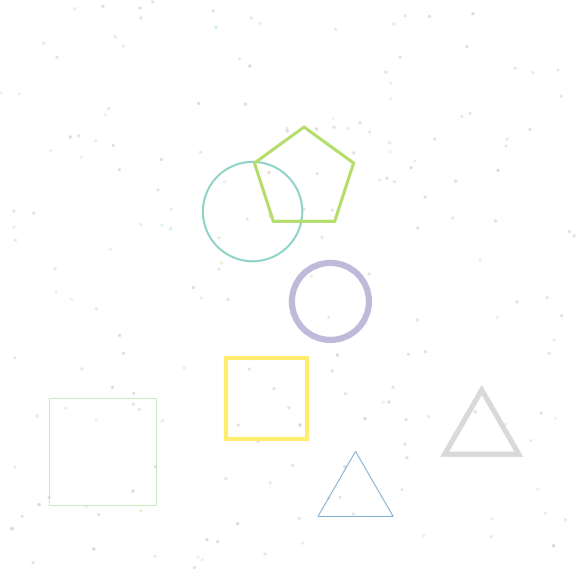[{"shape": "circle", "thickness": 1, "radius": 0.43, "center": [0.437, 0.633]}, {"shape": "circle", "thickness": 3, "radius": 0.33, "center": [0.572, 0.477]}, {"shape": "triangle", "thickness": 0.5, "radius": 0.38, "center": [0.616, 0.142]}, {"shape": "pentagon", "thickness": 1.5, "radius": 0.45, "center": [0.526, 0.689]}, {"shape": "triangle", "thickness": 2.5, "radius": 0.37, "center": [0.834, 0.25]}, {"shape": "square", "thickness": 0.5, "radius": 0.46, "center": [0.178, 0.218]}, {"shape": "square", "thickness": 2, "radius": 0.35, "center": [0.461, 0.309]}]